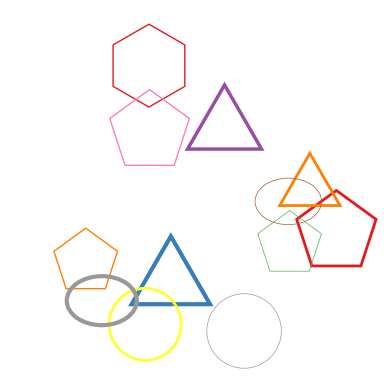[{"shape": "pentagon", "thickness": 2, "radius": 0.54, "center": [0.874, 0.397]}, {"shape": "hexagon", "thickness": 1, "radius": 0.54, "center": [0.387, 0.83]}, {"shape": "triangle", "thickness": 3, "radius": 0.59, "center": [0.444, 0.269]}, {"shape": "pentagon", "thickness": 0.5, "radius": 0.43, "center": [0.752, 0.366]}, {"shape": "triangle", "thickness": 2.5, "radius": 0.55, "center": [0.583, 0.668]}, {"shape": "triangle", "thickness": 2, "radius": 0.45, "center": [0.805, 0.511]}, {"shape": "pentagon", "thickness": 1, "radius": 0.43, "center": [0.223, 0.32]}, {"shape": "circle", "thickness": 2, "radius": 0.47, "center": [0.377, 0.158]}, {"shape": "oval", "thickness": 0.5, "radius": 0.43, "center": [0.749, 0.477]}, {"shape": "pentagon", "thickness": 1, "radius": 0.54, "center": [0.389, 0.659]}, {"shape": "circle", "thickness": 0.5, "radius": 0.48, "center": [0.634, 0.14]}, {"shape": "oval", "thickness": 3, "radius": 0.45, "center": [0.264, 0.219]}]